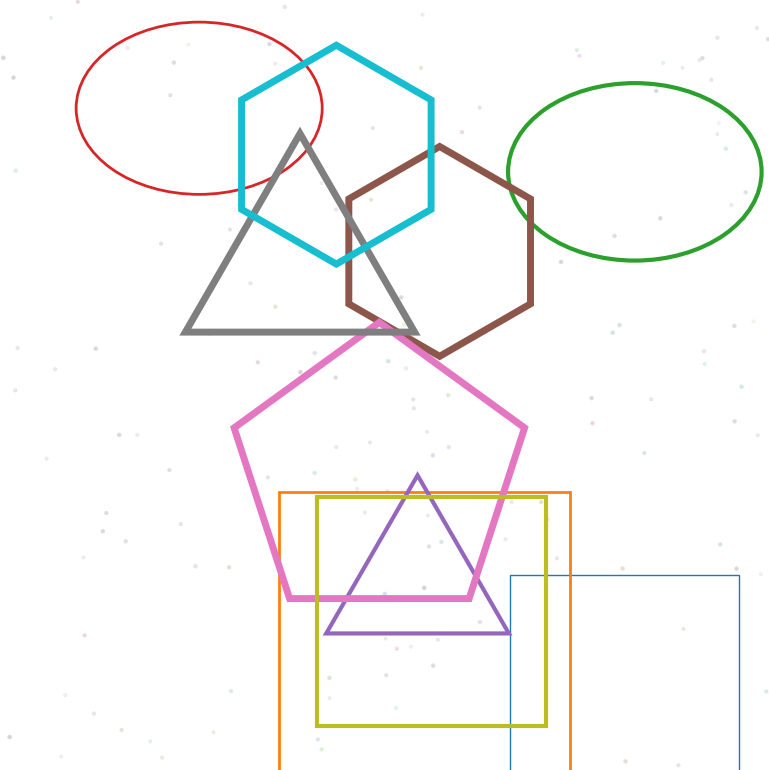[{"shape": "square", "thickness": 0.5, "radius": 0.74, "center": [0.811, 0.105]}, {"shape": "square", "thickness": 1, "radius": 0.95, "center": [0.551, 0.171]}, {"shape": "oval", "thickness": 1.5, "radius": 0.82, "center": [0.824, 0.777]}, {"shape": "oval", "thickness": 1, "radius": 0.8, "center": [0.259, 0.859]}, {"shape": "triangle", "thickness": 1.5, "radius": 0.68, "center": [0.542, 0.246]}, {"shape": "hexagon", "thickness": 2.5, "radius": 0.68, "center": [0.571, 0.673]}, {"shape": "pentagon", "thickness": 2.5, "radius": 0.99, "center": [0.493, 0.383]}, {"shape": "triangle", "thickness": 2.5, "radius": 0.86, "center": [0.39, 0.655]}, {"shape": "square", "thickness": 1.5, "radius": 0.74, "center": [0.561, 0.206]}, {"shape": "hexagon", "thickness": 2.5, "radius": 0.71, "center": [0.437, 0.799]}]